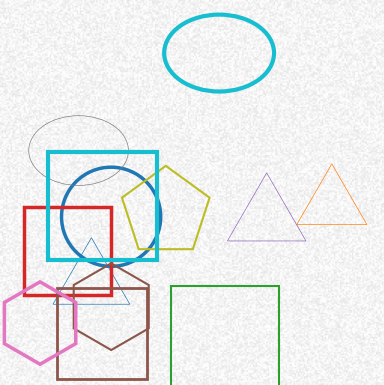[{"shape": "triangle", "thickness": 0.5, "radius": 0.58, "center": [0.237, 0.267]}, {"shape": "circle", "thickness": 2.5, "radius": 0.64, "center": [0.289, 0.437]}, {"shape": "triangle", "thickness": 0.5, "radius": 0.53, "center": [0.862, 0.469]}, {"shape": "square", "thickness": 1.5, "radius": 0.7, "center": [0.584, 0.116]}, {"shape": "square", "thickness": 2.5, "radius": 0.57, "center": [0.176, 0.348]}, {"shape": "triangle", "thickness": 0.5, "radius": 0.59, "center": [0.693, 0.433]}, {"shape": "square", "thickness": 2, "radius": 0.59, "center": [0.265, 0.134]}, {"shape": "hexagon", "thickness": 1.5, "radius": 0.56, "center": [0.289, 0.203]}, {"shape": "hexagon", "thickness": 2.5, "radius": 0.54, "center": [0.104, 0.161]}, {"shape": "oval", "thickness": 0.5, "radius": 0.65, "center": [0.204, 0.609]}, {"shape": "pentagon", "thickness": 1.5, "radius": 0.6, "center": [0.431, 0.45]}, {"shape": "square", "thickness": 3, "radius": 0.7, "center": [0.266, 0.465]}, {"shape": "oval", "thickness": 3, "radius": 0.71, "center": [0.569, 0.862]}]